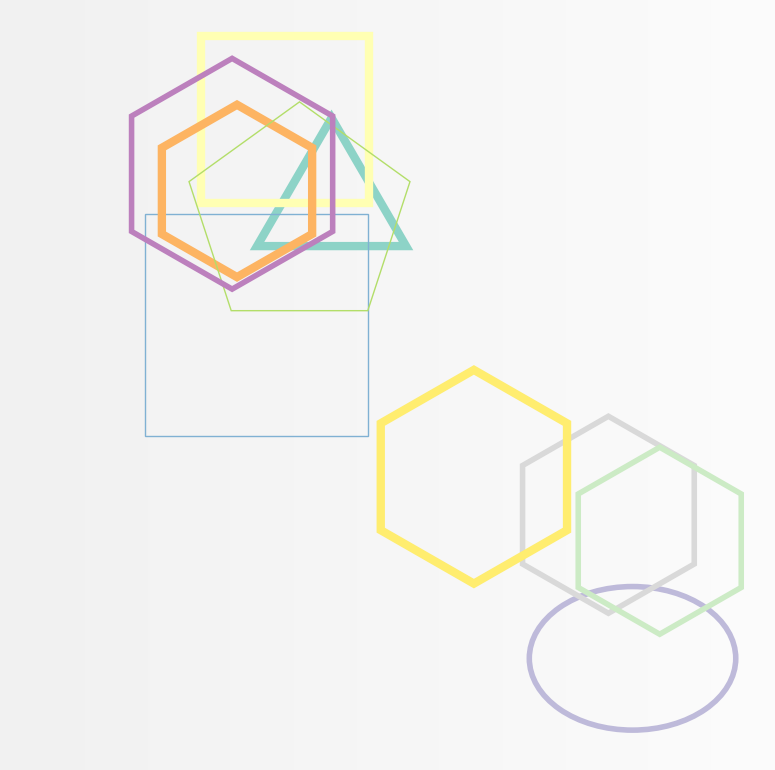[{"shape": "triangle", "thickness": 3, "radius": 0.56, "center": [0.428, 0.736]}, {"shape": "square", "thickness": 3, "radius": 0.54, "center": [0.368, 0.845]}, {"shape": "oval", "thickness": 2, "radius": 0.67, "center": [0.816, 0.145]}, {"shape": "square", "thickness": 0.5, "radius": 0.72, "center": [0.331, 0.578]}, {"shape": "hexagon", "thickness": 3, "radius": 0.56, "center": [0.306, 0.752]}, {"shape": "pentagon", "thickness": 0.5, "radius": 0.75, "center": [0.386, 0.718]}, {"shape": "hexagon", "thickness": 2, "radius": 0.64, "center": [0.785, 0.331]}, {"shape": "hexagon", "thickness": 2, "radius": 0.75, "center": [0.3, 0.774]}, {"shape": "hexagon", "thickness": 2, "radius": 0.61, "center": [0.851, 0.298]}, {"shape": "hexagon", "thickness": 3, "radius": 0.69, "center": [0.611, 0.381]}]